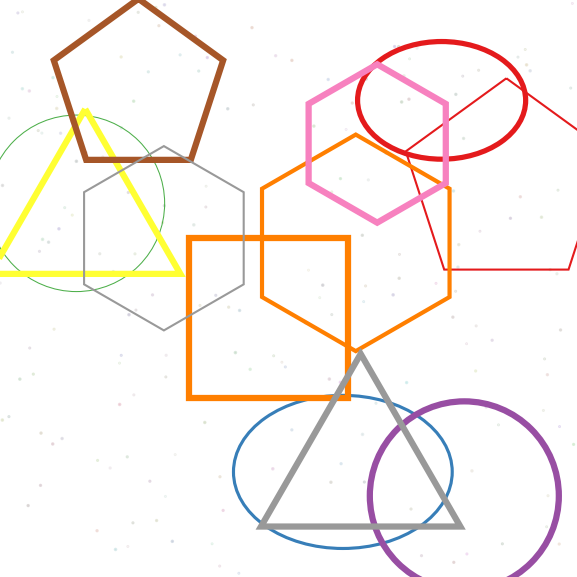[{"shape": "pentagon", "thickness": 1, "radius": 0.92, "center": [0.877, 0.68]}, {"shape": "oval", "thickness": 2.5, "radius": 0.73, "center": [0.765, 0.825]}, {"shape": "oval", "thickness": 1.5, "radius": 0.95, "center": [0.594, 0.182]}, {"shape": "circle", "thickness": 0.5, "radius": 0.76, "center": [0.132, 0.647]}, {"shape": "circle", "thickness": 3, "radius": 0.82, "center": [0.804, 0.141]}, {"shape": "hexagon", "thickness": 2, "radius": 0.94, "center": [0.616, 0.579]}, {"shape": "square", "thickness": 3, "radius": 0.69, "center": [0.465, 0.449]}, {"shape": "triangle", "thickness": 3, "radius": 0.95, "center": [0.148, 0.62]}, {"shape": "pentagon", "thickness": 3, "radius": 0.77, "center": [0.24, 0.847]}, {"shape": "hexagon", "thickness": 3, "radius": 0.69, "center": [0.653, 0.751]}, {"shape": "hexagon", "thickness": 1, "radius": 0.8, "center": [0.284, 0.587]}, {"shape": "triangle", "thickness": 3, "radius": 1.0, "center": [0.625, 0.187]}]